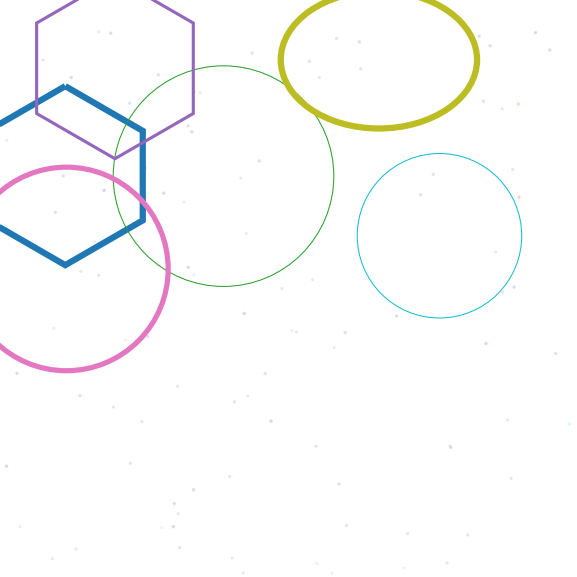[{"shape": "hexagon", "thickness": 3, "radius": 0.77, "center": [0.113, 0.695]}, {"shape": "circle", "thickness": 0.5, "radius": 0.95, "center": [0.387, 0.694]}, {"shape": "hexagon", "thickness": 1.5, "radius": 0.78, "center": [0.199, 0.881]}, {"shape": "circle", "thickness": 2.5, "radius": 0.88, "center": [0.115, 0.533]}, {"shape": "oval", "thickness": 3, "radius": 0.85, "center": [0.656, 0.896]}, {"shape": "circle", "thickness": 0.5, "radius": 0.71, "center": [0.761, 0.591]}]